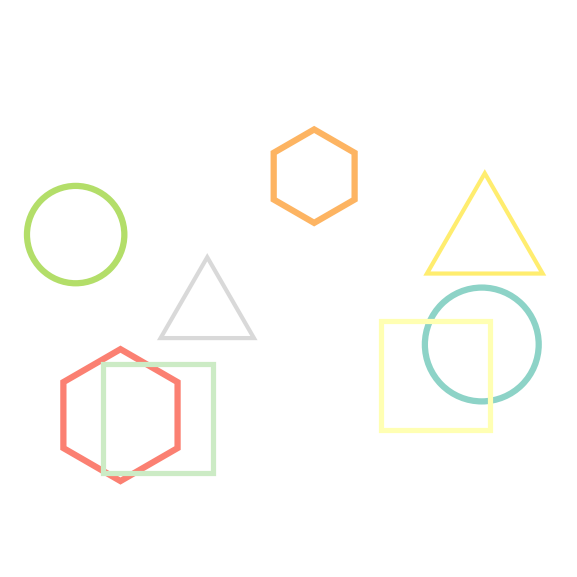[{"shape": "circle", "thickness": 3, "radius": 0.49, "center": [0.834, 0.403]}, {"shape": "square", "thickness": 2.5, "radius": 0.47, "center": [0.755, 0.348]}, {"shape": "hexagon", "thickness": 3, "radius": 0.57, "center": [0.209, 0.28]}, {"shape": "hexagon", "thickness": 3, "radius": 0.4, "center": [0.544, 0.694]}, {"shape": "circle", "thickness": 3, "radius": 0.42, "center": [0.131, 0.593]}, {"shape": "triangle", "thickness": 2, "radius": 0.47, "center": [0.359, 0.46]}, {"shape": "square", "thickness": 2.5, "radius": 0.47, "center": [0.274, 0.275]}, {"shape": "triangle", "thickness": 2, "radius": 0.58, "center": [0.839, 0.583]}]